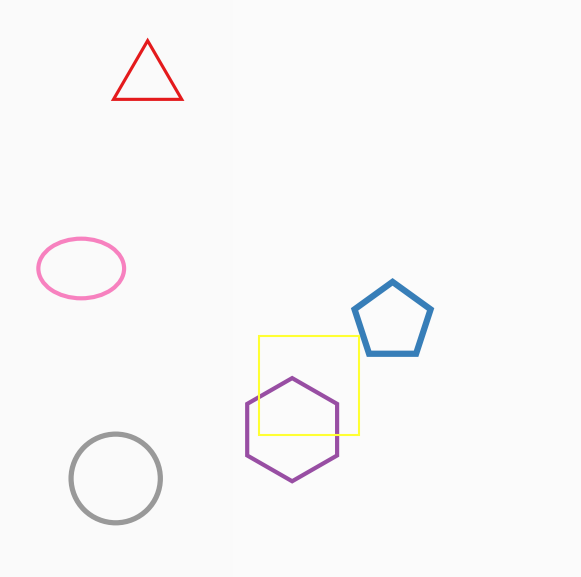[{"shape": "triangle", "thickness": 1.5, "radius": 0.34, "center": [0.254, 0.861]}, {"shape": "pentagon", "thickness": 3, "radius": 0.34, "center": [0.675, 0.442]}, {"shape": "hexagon", "thickness": 2, "radius": 0.45, "center": [0.503, 0.255]}, {"shape": "square", "thickness": 1, "radius": 0.43, "center": [0.532, 0.331]}, {"shape": "oval", "thickness": 2, "radius": 0.37, "center": [0.14, 0.534]}, {"shape": "circle", "thickness": 2.5, "radius": 0.38, "center": [0.199, 0.171]}]